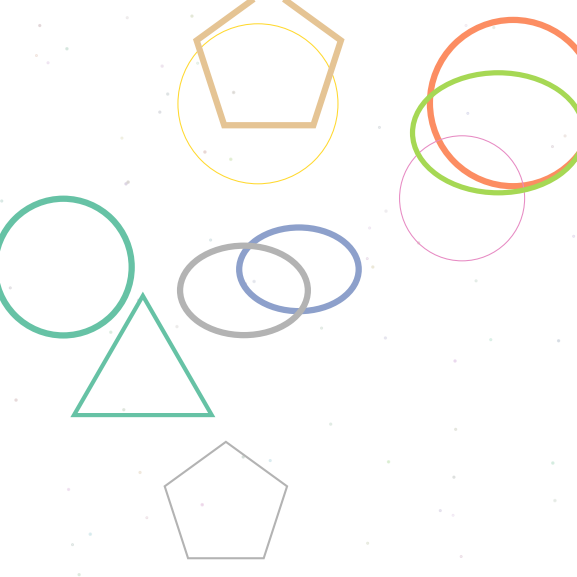[{"shape": "triangle", "thickness": 2, "radius": 0.69, "center": [0.247, 0.349]}, {"shape": "circle", "thickness": 3, "radius": 0.59, "center": [0.11, 0.537]}, {"shape": "circle", "thickness": 3, "radius": 0.72, "center": [0.888, 0.821]}, {"shape": "oval", "thickness": 3, "radius": 0.52, "center": [0.518, 0.533]}, {"shape": "circle", "thickness": 0.5, "radius": 0.54, "center": [0.8, 0.656]}, {"shape": "oval", "thickness": 2.5, "radius": 0.74, "center": [0.863, 0.769]}, {"shape": "circle", "thickness": 0.5, "radius": 0.69, "center": [0.447, 0.819]}, {"shape": "pentagon", "thickness": 3, "radius": 0.66, "center": [0.465, 0.889]}, {"shape": "pentagon", "thickness": 1, "radius": 0.56, "center": [0.391, 0.123]}, {"shape": "oval", "thickness": 3, "radius": 0.55, "center": [0.422, 0.496]}]